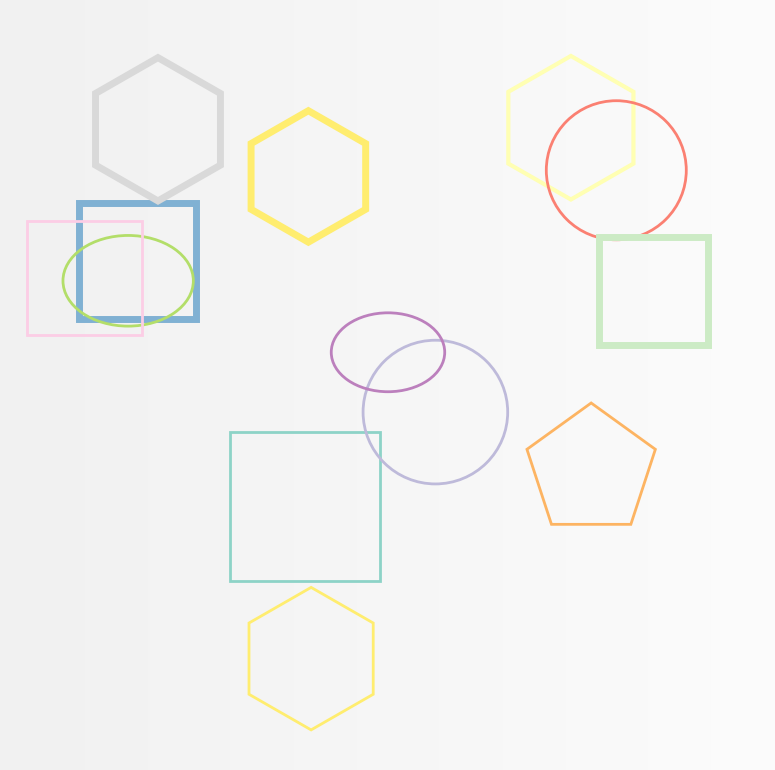[{"shape": "square", "thickness": 1, "radius": 0.48, "center": [0.394, 0.342]}, {"shape": "hexagon", "thickness": 1.5, "radius": 0.47, "center": [0.737, 0.834]}, {"shape": "circle", "thickness": 1, "radius": 0.47, "center": [0.562, 0.465]}, {"shape": "circle", "thickness": 1, "radius": 0.45, "center": [0.795, 0.779]}, {"shape": "square", "thickness": 2.5, "radius": 0.38, "center": [0.177, 0.661]}, {"shape": "pentagon", "thickness": 1, "radius": 0.44, "center": [0.763, 0.39]}, {"shape": "oval", "thickness": 1, "radius": 0.42, "center": [0.165, 0.635]}, {"shape": "square", "thickness": 1, "radius": 0.37, "center": [0.109, 0.639]}, {"shape": "hexagon", "thickness": 2.5, "radius": 0.47, "center": [0.204, 0.832]}, {"shape": "oval", "thickness": 1, "radius": 0.37, "center": [0.501, 0.543]}, {"shape": "square", "thickness": 2.5, "radius": 0.35, "center": [0.843, 0.623]}, {"shape": "hexagon", "thickness": 2.5, "radius": 0.43, "center": [0.398, 0.771]}, {"shape": "hexagon", "thickness": 1, "radius": 0.46, "center": [0.401, 0.145]}]